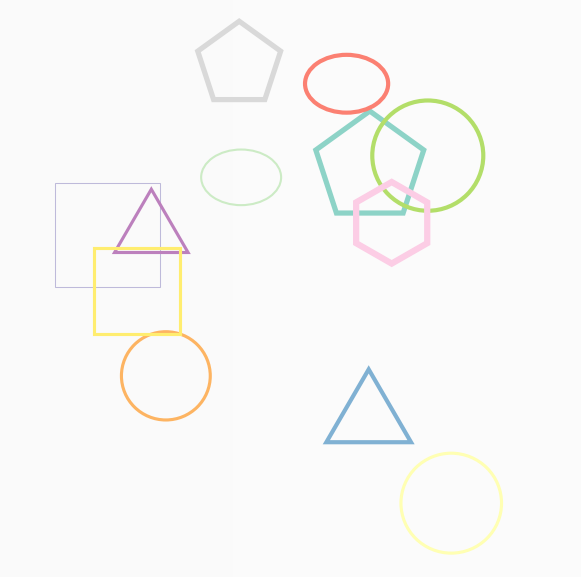[{"shape": "pentagon", "thickness": 2.5, "radius": 0.49, "center": [0.636, 0.709]}, {"shape": "circle", "thickness": 1.5, "radius": 0.43, "center": [0.776, 0.128]}, {"shape": "square", "thickness": 0.5, "radius": 0.45, "center": [0.185, 0.592]}, {"shape": "oval", "thickness": 2, "radius": 0.36, "center": [0.596, 0.854]}, {"shape": "triangle", "thickness": 2, "radius": 0.42, "center": [0.634, 0.275]}, {"shape": "circle", "thickness": 1.5, "radius": 0.38, "center": [0.285, 0.348]}, {"shape": "circle", "thickness": 2, "radius": 0.48, "center": [0.736, 0.73]}, {"shape": "hexagon", "thickness": 3, "radius": 0.35, "center": [0.674, 0.613]}, {"shape": "pentagon", "thickness": 2.5, "radius": 0.37, "center": [0.412, 0.887]}, {"shape": "triangle", "thickness": 1.5, "radius": 0.37, "center": [0.26, 0.598]}, {"shape": "oval", "thickness": 1, "radius": 0.34, "center": [0.415, 0.692]}, {"shape": "square", "thickness": 1.5, "radius": 0.37, "center": [0.236, 0.495]}]